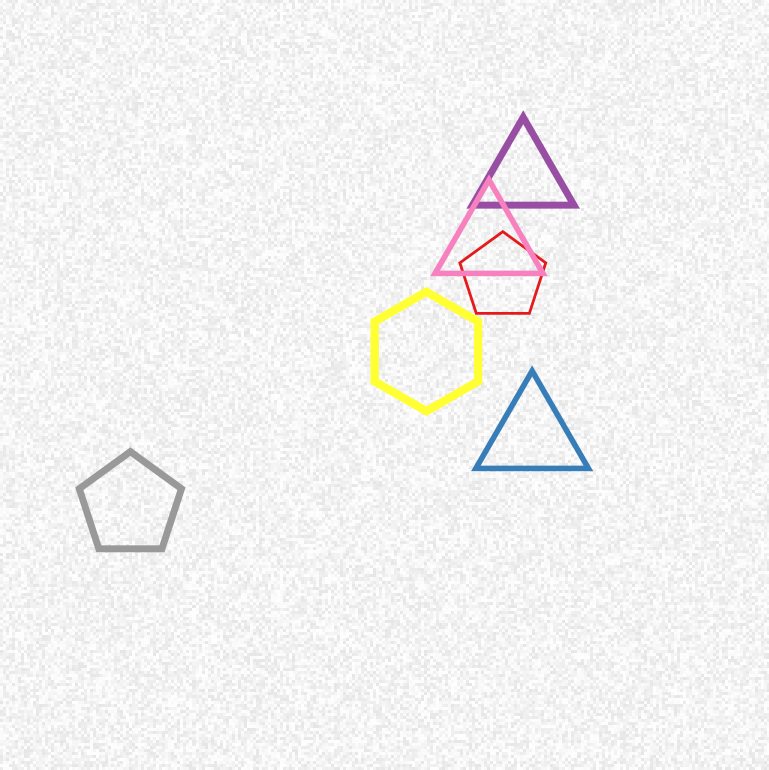[{"shape": "pentagon", "thickness": 1, "radius": 0.29, "center": [0.653, 0.64]}, {"shape": "triangle", "thickness": 2, "radius": 0.42, "center": [0.691, 0.434]}, {"shape": "triangle", "thickness": 2.5, "radius": 0.38, "center": [0.68, 0.772]}, {"shape": "hexagon", "thickness": 3, "radius": 0.39, "center": [0.554, 0.544]}, {"shape": "triangle", "thickness": 2, "radius": 0.4, "center": [0.635, 0.685]}, {"shape": "pentagon", "thickness": 2.5, "radius": 0.35, "center": [0.169, 0.344]}]